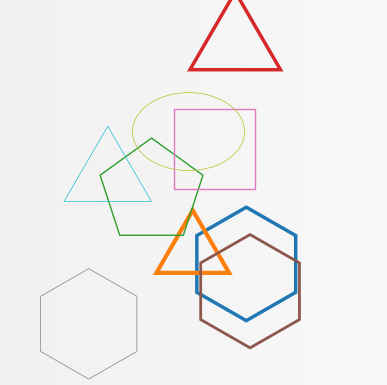[{"shape": "hexagon", "thickness": 2.5, "radius": 0.74, "center": [0.636, 0.314]}, {"shape": "triangle", "thickness": 3, "radius": 0.54, "center": [0.497, 0.345]}, {"shape": "pentagon", "thickness": 1, "radius": 0.7, "center": [0.391, 0.502]}, {"shape": "triangle", "thickness": 2.5, "radius": 0.67, "center": [0.607, 0.886]}, {"shape": "hexagon", "thickness": 2, "radius": 0.74, "center": [0.645, 0.244]}, {"shape": "square", "thickness": 1, "radius": 0.52, "center": [0.554, 0.613]}, {"shape": "hexagon", "thickness": 0.5, "radius": 0.72, "center": [0.229, 0.159]}, {"shape": "oval", "thickness": 0.5, "radius": 0.72, "center": [0.487, 0.658]}, {"shape": "triangle", "thickness": 0.5, "radius": 0.65, "center": [0.278, 0.542]}]